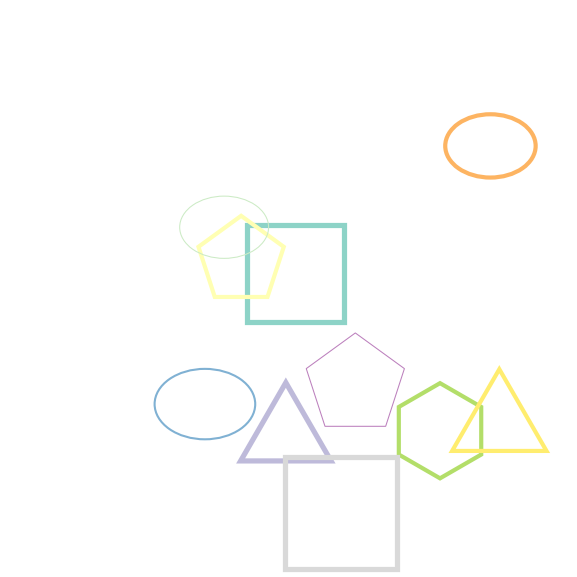[{"shape": "square", "thickness": 2.5, "radius": 0.42, "center": [0.512, 0.526]}, {"shape": "pentagon", "thickness": 2, "radius": 0.39, "center": [0.418, 0.548]}, {"shape": "triangle", "thickness": 2.5, "radius": 0.45, "center": [0.495, 0.246]}, {"shape": "oval", "thickness": 1, "radius": 0.44, "center": [0.355, 0.299]}, {"shape": "oval", "thickness": 2, "radius": 0.39, "center": [0.849, 0.746]}, {"shape": "hexagon", "thickness": 2, "radius": 0.41, "center": [0.762, 0.253]}, {"shape": "square", "thickness": 2.5, "radius": 0.48, "center": [0.591, 0.111]}, {"shape": "pentagon", "thickness": 0.5, "radius": 0.45, "center": [0.615, 0.333]}, {"shape": "oval", "thickness": 0.5, "radius": 0.38, "center": [0.388, 0.606]}, {"shape": "triangle", "thickness": 2, "radius": 0.47, "center": [0.865, 0.265]}]